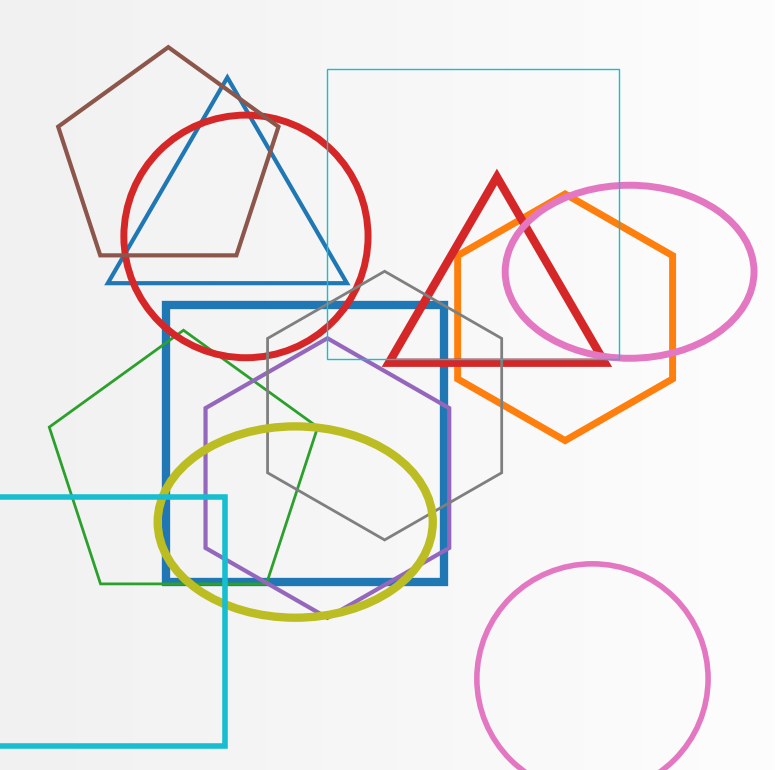[{"shape": "triangle", "thickness": 1.5, "radius": 0.89, "center": [0.293, 0.721]}, {"shape": "square", "thickness": 3, "radius": 0.9, "center": [0.394, 0.424]}, {"shape": "hexagon", "thickness": 2.5, "radius": 0.8, "center": [0.729, 0.588]}, {"shape": "pentagon", "thickness": 1, "radius": 0.91, "center": [0.237, 0.389]}, {"shape": "circle", "thickness": 2.5, "radius": 0.79, "center": [0.317, 0.693]}, {"shape": "triangle", "thickness": 3, "radius": 0.8, "center": [0.641, 0.609]}, {"shape": "hexagon", "thickness": 1.5, "radius": 0.91, "center": [0.422, 0.379]}, {"shape": "pentagon", "thickness": 1.5, "radius": 0.75, "center": [0.217, 0.789]}, {"shape": "circle", "thickness": 2, "radius": 0.75, "center": [0.764, 0.119]}, {"shape": "oval", "thickness": 2.5, "radius": 0.8, "center": [0.812, 0.647]}, {"shape": "hexagon", "thickness": 1, "radius": 0.87, "center": [0.496, 0.473]}, {"shape": "oval", "thickness": 3, "radius": 0.89, "center": [0.381, 0.322]}, {"shape": "square", "thickness": 2, "radius": 0.81, "center": [0.13, 0.193]}, {"shape": "square", "thickness": 0.5, "radius": 0.94, "center": [0.61, 0.722]}]